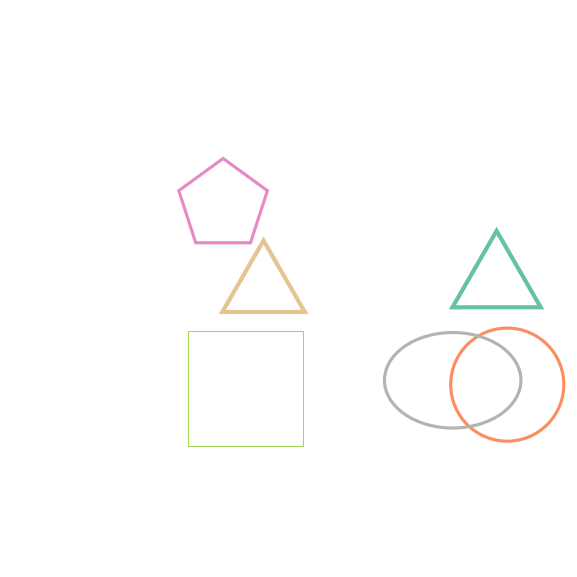[{"shape": "triangle", "thickness": 2, "radius": 0.44, "center": [0.86, 0.511]}, {"shape": "circle", "thickness": 1.5, "radius": 0.49, "center": [0.878, 0.333]}, {"shape": "pentagon", "thickness": 1.5, "radius": 0.4, "center": [0.386, 0.644]}, {"shape": "square", "thickness": 0.5, "radius": 0.5, "center": [0.426, 0.326]}, {"shape": "triangle", "thickness": 2, "radius": 0.41, "center": [0.456, 0.5]}, {"shape": "oval", "thickness": 1.5, "radius": 0.59, "center": [0.784, 0.341]}]